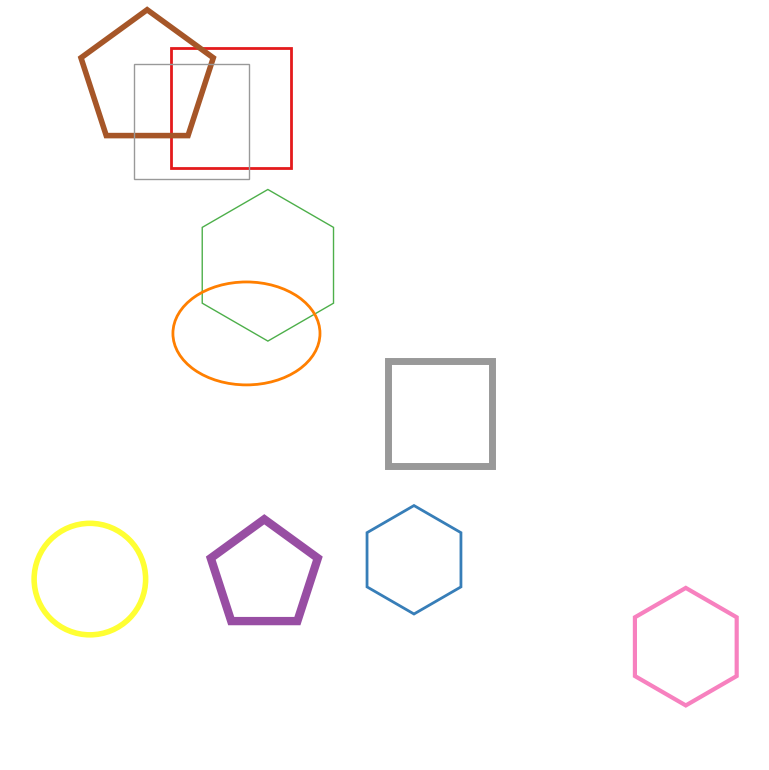[{"shape": "square", "thickness": 1, "radius": 0.39, "center": [0.3, 0.86]}, {"shape": "hexagon", "thickness": 1, "radius": 0.35, "center": [0.538, 0.273]}, {"shape": "hexagon", "thickness": 0.5, "radius": 0.49, "center": [0.348, 0.655]}, {"shape": "pentagon", "thickness": 3, "radius": 0.37, "center": [0.343, 0.253]}, {"shape": "oval", "thickness": 1, "radius": 0.48, "center": [0.32, 0.567]}, {"shape": "circle", "thickness": 2, "radius": 0.36, "center": [0.117, 0.248]}, {"shape": "pentagon", "thickness": 2, "radius": 0.45, "center": [0.191, 0.897]}, {"shape": "hexagon", "thickness": 1.5, "radius": 0.38, "center": [0.891, 0.16]}, {"shape": "square", "thickness": 0.5, "radius": 0.37, "center": [0.249, 0.842]}, {"shape": "square", "thickness": 2.5, "radius": 0.34, "center": [0.571, 0.463]}]